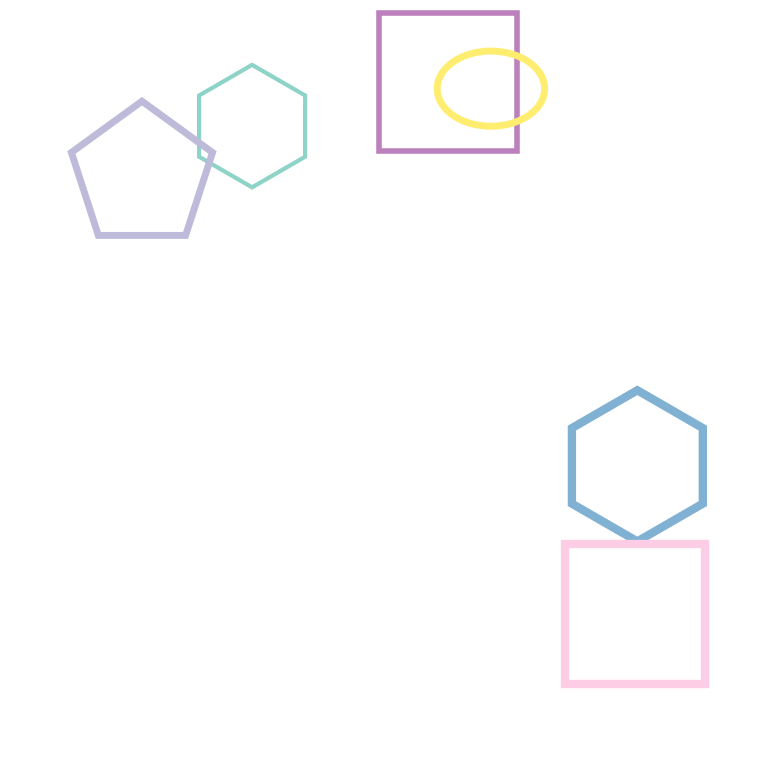[{"shape": "hexagon", "thickness": 1.5, "radius": 0.4, "center": [0.327, 0.836]}, {"shape": "pentagon", "thickness": 2.5, "radius": 0.48, "center": [0.184, 0.772]}, {"shape": "hexagon", "thickness": 3, "radius": 0.49, "center": [0.828, 0.395]}, {"shape": "square", "thickness": 3, "radius": 0.45, "center": [0.825, 0.203]}, {"shape": "square", "thickness": 2, "radius": 0.45, "center": [0.582, 0.894]}, {"shape": "oval", "thickness": 2.5, "radius": 0.35, "center": [0.638, 0.885]}]